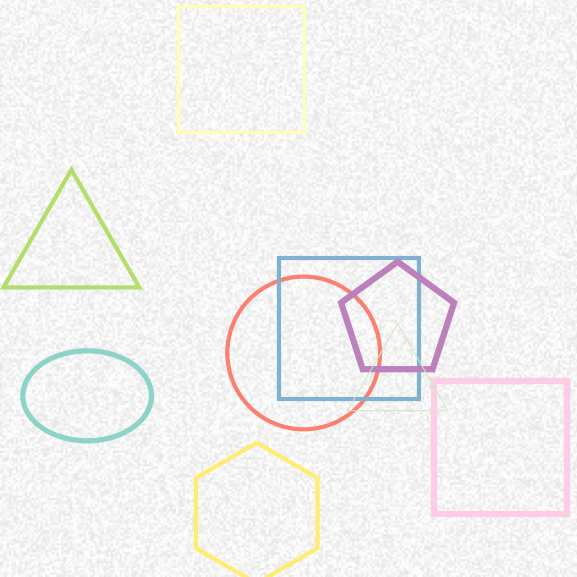[{"shape": "oval", "thickness": 2.5, "radius": 0.56, "center": [0.151, 0.314]}, {"shape": "square", "thickness": 1.5, "radius": 0.55, "center": [0.417, 0.88]}, {"shape": "circle", "thickness": 2, "radius": 0.66, "center": [0.526, 0.388]}, {"shape": "square", "thickness": 2, "radius": 0.61, "center": [0.604, 0.43]}, {"shape": "triangle", "thickness": 2, "radius": 0.68, "center": [0.124, 0.569]}, {"shape": "square", "thickness": 3, "radius": 0.58, "center": [0.867, 0.224]}, {"shape": "pentagon", "thickness": 3, "radius": 0.51, "center": [0.689, 0.443]}, {"shape": "triangle", "thickness": 0.5, "radius": 0.5, "center": [0.689, 0.338]}, {"shape": "hexagon", "thickness": 2, "radius": 0.61, "center": [0.445, 0.111]}]